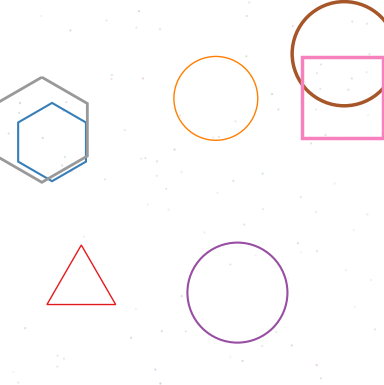[{"shape": "triangle", "thickness": 1, "radius": 0.52, "center": [0.211, 0.261]}, {"shape": "hexagon", "thickness": 1.5, "radius": 0.51, "center": [0.135, 0.631]}, {"shape": "circle", "thickness": 1.5, "radius": 0.65, "center": [0.617, 0.24]}, {"shape": "circle", "thickness": 1, "radius": 0.54, "center": [0.561, 0.745]}, {"shape": "circle", "thickness": 2.5, "radius": 0.68, "center": [0.894, 0.86]}, {"shape": "square", "thickness": 2.5, "radius": 0.53, "center": [0.889, 0.748]}, {"shape": "hexagon", "thickness": 2, "radius": 0.68, "center": [0.109, 0.663]}]